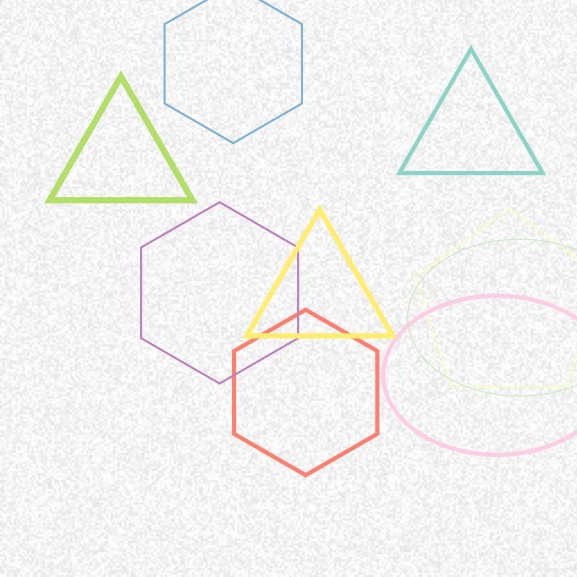[{"shape": "triangle", "thickness": 2, "radius": 0.72, "center": [0.816, 0.771]}, {"shape": "pentagon", "thickness": 0.5, "radius": 0.85, "center": [0.881, 0.467]}, {"shape": "hexagon", "thickness": 2, "radius": 0.72, "center": [0.529, 0.32]}, {"shape": "hexagon", "thickness": 1, "radius": 0.69, "center": [0.404, 0.889]}, {"shape": "triangle", "thickness": 3, "radius": 0.71, "center": [0.209, 0.724]}, {"shape": "oval", "thickness": 2, "radius": 0.98, "center": [0.861, 0.349]}, {"shape": "hexagon", "thickness": 1, "radius": 0.78, "center": [0.38, 0.492]}, {"shape": "oval", "thickness": 0.5, "radius": 0.97, "center": [0.9, 0.449]}, {"shape": "triangle", "thickness": 2.5, "radius": 0.73, "center": [0.554, 0.49]}]